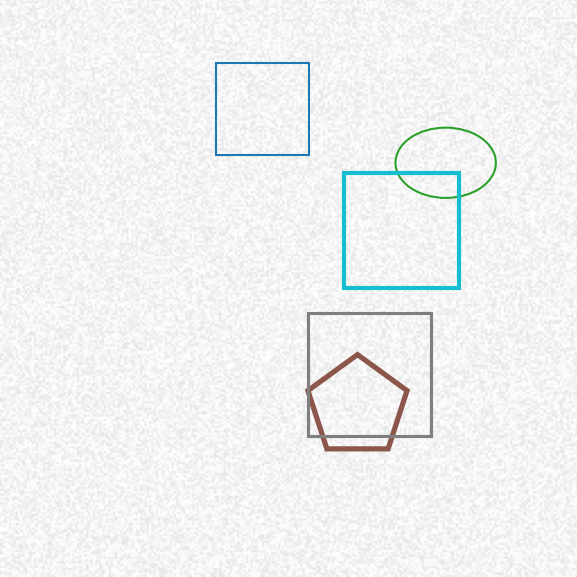[{"shape": "square", "thickness": 1, "radius": 0.4, "center": [0.455, 0.81]}, {"shape": "oval", "thickness": 1, "radius": 0.43, "center": [0.772, 0.717]}, {"shape": "pentagon", "thickness": 2.5, "radius": 0.45, "center": [0.619, 0.295]}, {"shape": "square", "thickness": 1.5, "radius": 0.53, "center": [0.639, 0.351]}, {"shape": "square", "thickness": 2, "radius": 0.5, "center": [0.695, 0.6]}]